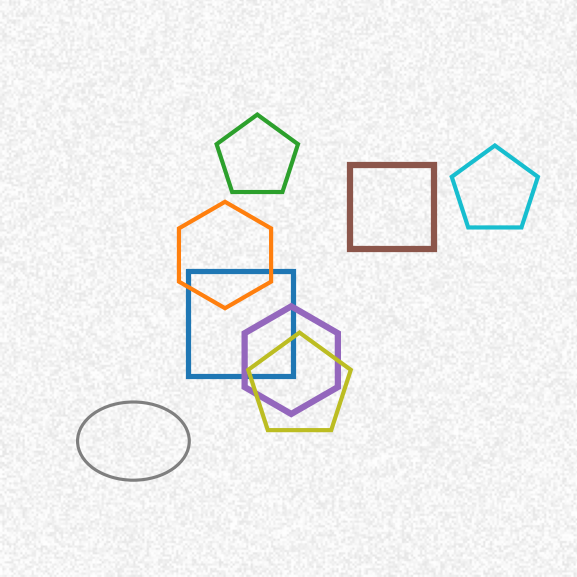[{"shape": "square", "thickness": 2.5, "radius": 0.45, "center": [0.417, 0.438]}, {"shape": "hexagon", "thickness": 2, "radius": 0.46, "center": [0.39, 0.558]}, {"shape": "pentagon", "thickness": 2, "radius": 0.37, "center": [0.446, 0.727]}, {"shape": "hexagon", "thickness": 3, "radius": 0.47, "center": [0.504, 0.376]}, {"shape": "square", "thickness": 3, "radius": 0.36, "center": [0.679, 0.64]}, {"shape": "oval", "thickness": 1.5, "radius": 0.48, "center": [0.231, 0.235]}, {"shape": "pentagon", "thickness": 2, "radius": 0.47, "center": [0.519, 0.33]}, {"shape": "pentagon", "thickness": 2, "radius": 0.39, "center": [0.857, 0.669]}]